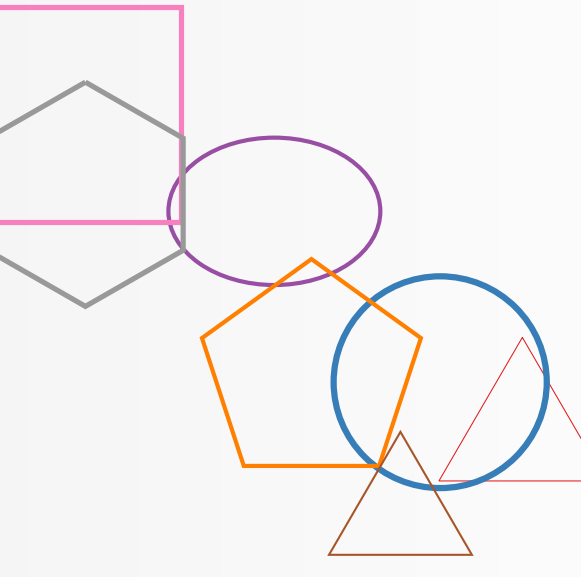[{"shape": "triangle", "thickness": 0.5, "radius": 0.83, "center": [0.899, 0.249]}, {"shape": "circle", "thickness": 3, "radius": 0.92, "center": [0.757, 0.337]}, {"shape": "oval", "thickness": 2, "radius": 0.91, "center": [0.472, 0.633]}, {"shape": "pentagon", "thickness": 2, "radius": 0.99, "center": [0.536, 0.353]}, {"shape": "triangle", "thickness": 1, "radius": 0.71, "center": [0.689, 0.109]}, {"shape": "square", "thickness": 2.5, "radius": 0.93, "center": [0.125, 0.801]}, {"shape": "hexagon", "thickness": 2.5, "radius": 0.97, "center": [0.147, 0.663]}]